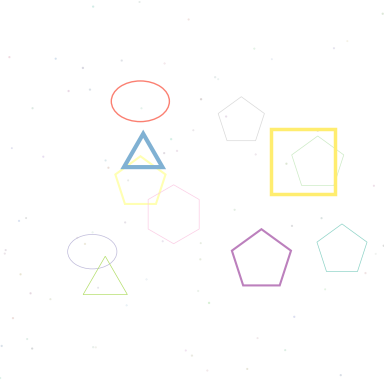[{"shape": "pentagon", "thickness": 0.5, "radius": 0.34, "center": [0.888, 0.35]}, {"shape": "pentagon", "thickness": 1.5, "radius": 0.34, "center": [0.365, 0.526]}, {"shape": "oval", "thickness": 0.5, "radius": 0.32, "center": [0.24, 0.346]}, {"shape": "oval", "thickness": 1, "radius": 0.38, "center": [0.365, 0.737]}, {"shape": "triangle", "thickness": 3, "radius": 0.29, "center": [0.372, 0.595]}, {"shape": "triangle", "thickness": 0.5, "radius": 0.33, "center": [0.273, 0.268]}, {"shape": "hexagon", "thickness": 0.5, "radius": 0.38, "center": [0.451, 0.443]}, {"shape": "pentagon", "thickness": 0.5, "radius": 0.32, "center": [0.627, 0.686]}, {"shape": "pentagon", "thickness": 1.5, "radius": 0.4, "center": [0.679, 0.324]}, {"shape": "pentagon", "thickness": 0.5, "radius": 0.36, "center": [0.825, 0.576]}, {"shape": "square", "thickness": 2.5, "radius": 0.42, "center": [0.787, 0.58]}]